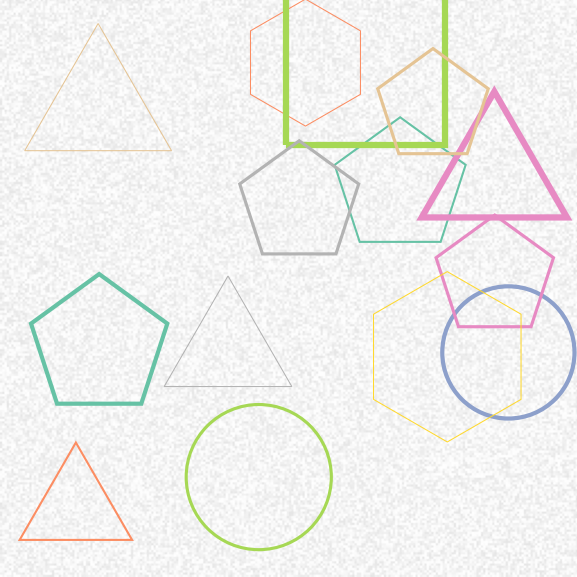[{"shape": "pentagon", "thickness": 1, "radius": 0.6, "center": [0.693, 0.677]}, {"shape": "pentagon", "thickness": 2, "radius": 0.62, "center": [0.172, 0.4]}, {"shape": "triangle", "thickness": 1, "radius": 0.56, "center": [0.131, 0.12]}, {"shape": "hexagon", "thickness": 0.5, "radius": 0.55, "center": [0.529, 0.891]}, {"shape": "circle", "thickness": 2, "radius": 0.57, "center": [0.88, 0.389]}, {"shape": "triangle", "thickness": 3, "radius": 0.73, "center": [0.856, 0.695]}, {"shape": "pentagon", "thickness": 1.5, "radius": 0.53, "center": [0.857, 0.52]}, {"shape": "circle", "thickness": 1.5, "radius": 0.63, "center": [0.448, 0.173]}, {"shape": "square", "thickness": 3, "radius": 0.69, "center": [0.633, 0.885]}, {"shape": "hexagon", "thickness": 0.5, "radius": 0.74, "center": [0.775, 0.381]}, {"shape": "triangle", "thickness": 0.5, "radius": 0.73, "center": [0.17, 0.812]}, {"shape": "pentagon", "thickness": 1.5, "radius": 0.5, "center": [0.75, 0.814]}, {"shape": "triangle", "thickness": 0.5, "radius": 0.64, "center": [0.395, 0.394]}, {"shape": "pentagon", "thickness": 1.5, "radius": 0.54, "center": [0.518, 0.647]}]